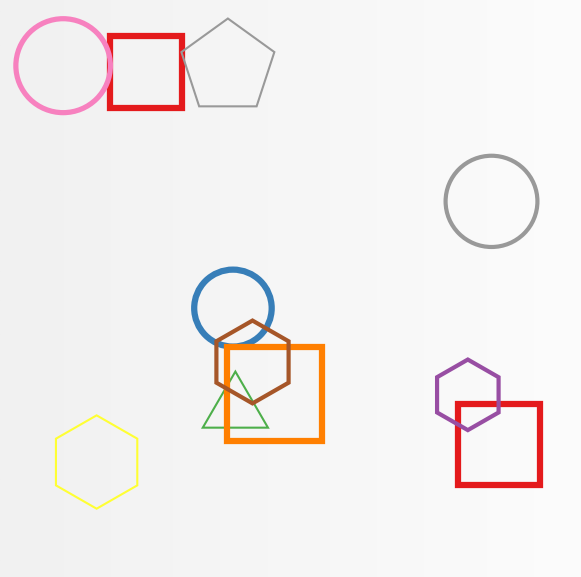[{"shape": "square", "thickness": 3, "radius": 0.31, "center": [0.251, 0.874]}, {"shape": "square", "thickness": 3, "radius": 0.35, "center": [0.858, 0.23]}, {"shape": "circle", "thickness": 3, "radius": 0.33, "center": [0.401, 0.466]}, {"shape": "triangle", "thickness": 1, "radius": 0.32, "center": [0.405, 0.291]}, {"shape": "hexagon", "thickness": 2, "radius": 0.31, "center": [0.805, 0.315]}, {"shape": "square", "thickness": 3, "radius": 0.41, "center": [0.472, 0.317]}, {"shape": "hexagon", "thickness": 1, "radius": 0.4, "center": [0.166, 0.199]}, {"shape": "hexagon", "thickness": 2, "radius": 0.36, "center": [0.434, 0.372]}, {"shape": "circle", "thickness": 2.5, "radius": 0.41, "center": [0.109, 0.885]}, {"shape": "pentagon", "thickness": 1, "radius": 0.42, "center": [0.392, 0.883]}, {"shape": "circle", "thickness": 2, "radius": 0.39, "center": [0.846, 0.65]}]